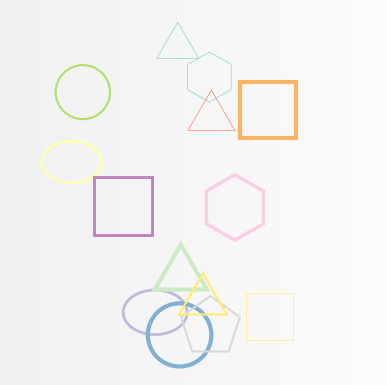[{"shape": "hexagon", "thickness": 0.5, "radius": 0.32, "center": [0.54, 0.8]}, {"shape": "triangle", "thickness": 0.5, "radius": 0.31, "center": [0.459, 0.88]}, {"shape": "oval", "thickness": 2, "radius": 0.39, "center": [0.185, 0.579]}, {"shape": "oval", "thickness": 2, "radius": 0.41, "center": [0.4, 0.189]}, {"shape": "triangle", "thickness": 0.5, "radius": 0.35, "center": [0.546, 0.696]}, {"shape": "circle", "thickness": 3, "radius": 0.41, "center": [0.464, 0.13]}, {"shape": "square", "thickness": 3, "radius": 0.37, "center": [0.692, 0.713]}, {"shape": "circle", "thickness": 1.5, "radius": 0.35, "center": [0.214, 0.761]}, {"shape": "hexagon", "thickness": 2.5, "radius": 0.43, "center": [0.606, 0.461]}, {"shape": "pentagon", "thickness": 1.5, "radius": 0.4, "center": [0.543, 0.152]}, {"shape": "square", "thickness": 2, "radius": 0.38, "center": [0.318, 0.464]}, {"shape": "triangle", "thickness": 3, "radius": 0.39, "center": [0.467, 0.287]}, {"shape": "square", "thickness": 0.5, "radius": 0.3, "center": [0.695, 0.178]}, {"shape": "triangle", "thickness": 1.5, "radius": 0.36, "center": [0.524, 0.219]}]